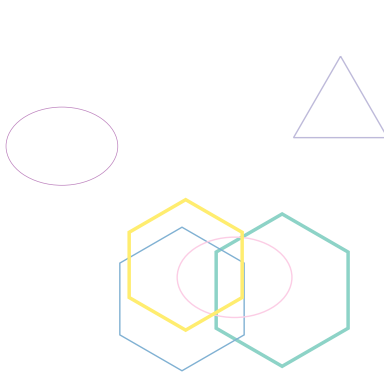[{"shape": "hexagon", "thickness": 2.5, "radius": 0.99, "center": [0.733, 0.246]}, {"shape": "triangle", "thickness": 1, "radius": 0.7, "center": [0.885, 0.713]}, {"shape": "hexagon", "thickness": 1, "radius": 0.93, "center": [0.473, 0.223]}, {"shape": "oval", "thickness": 1, "radius": 0.75, "center": [0.609, 0.28]}, {"shape": "oval", "thickness": 0.5, "radius": 0.73, "center": [0.161, 0.62]}, {"shape": "hexagon", "thickness": 2.5, "radius": 0.85, "center": [0.482, 0.312]}]